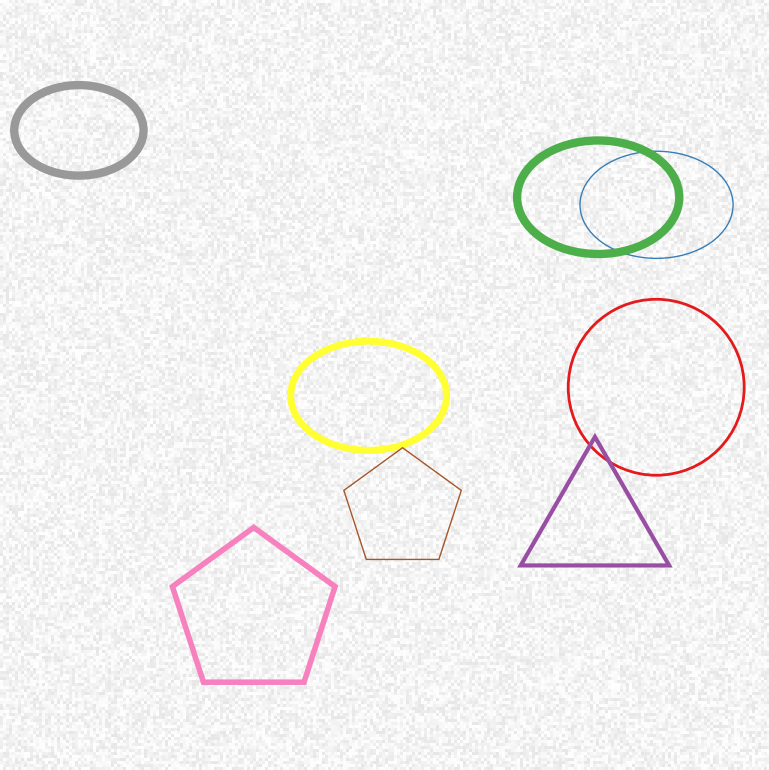[{"shape": "circle", "thickness": 1, "radius": 0.57, "center": [0.852, 0.497]}, {"shape": "oval", "thickness": 0.5, "radius": 0.5, "center": [0.853, 0.734]}, {"shape": "oval", "thickness": 3, "radius": 0.53, "center": [0.777, 0.744]}, {"shape": "triangle", "thickness": 1.5, "radius": 0.56, "center": [0.773, 0.321]}, {"shape": "oval", "thickness": 2.5, "radius": 0.51, "center": [0.479, 0.486]}, {"shape": "pentagon", "thickness": 0.5, "radius": 0.4, "center": [0.523, 0.338]}, {"shape": "pentagon", "thickness": 2, "radius": 0.56, "center": [0.33, 0.204]}, {"shape": "oval", "thickness": 3, "radius": 0.42, "center": [0.102, 0.831]}]